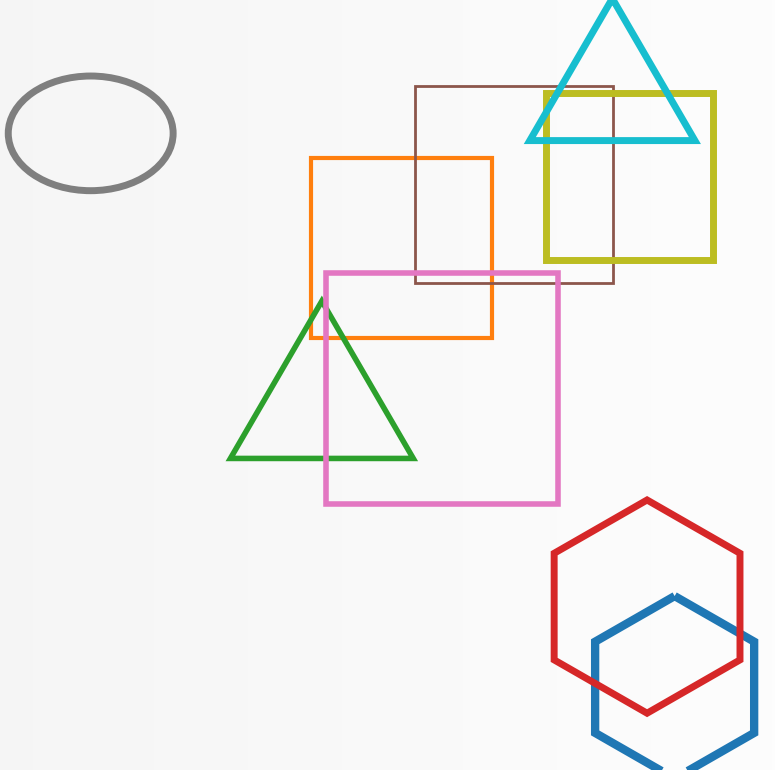[{"shape": "hexagon", "thickness": 3, "radius": 0.59, "center": [0.871, 0.107]}, {"shape": "square", "thickness": 1.5, "radius": 0.58, "center": [0.518, 0.678]}, {"shape": "triangle", "thickness": 2, "radius": 0.68, "center": [0.415, 0.473]}, {"shape": "hexagon", "thickness": 2.5, "radius": 0.69, "center": [0.835, 0.212]}, {"shape": "square", "thickness": 1, "radius": 0.64, "center": [0.663, 0.761]}, {"shape": "square", "thickness": 2, "radius": 0.75, "center": [0.571, 0.496]}, {"shape": "oval", "thickness": 2.5, "radius": 0.53, "center": [0.117, 0.827]}, {"shape": "square", "thickness": 2.5, "radius": 0.54, "center": [0.813, 0.771]}, {"shape": "triangle", "thickness": 2.5, "radius": 0.62, "center": [0.79, 0.879]}]